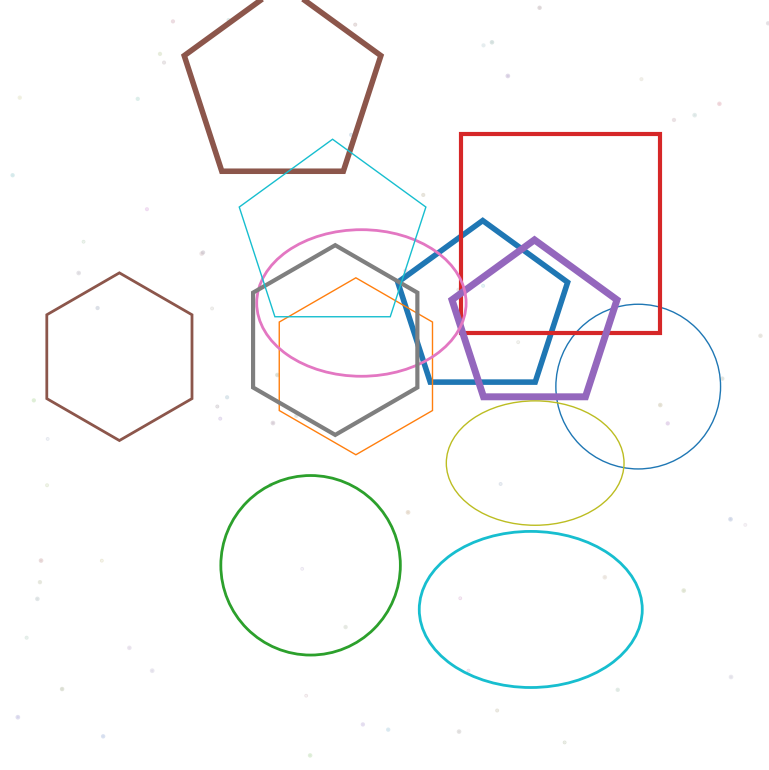[{"shape": "pentagon", "thickness": 2, "radius": 0.58, "center": [0.627, 0.598]}, {"shape": "circle", "thickness": 0.5, "radius": 0.53, "center": [0.829, 0.498]}, {"shape": "hexagon", "thickness": 0.5, "radius": 0.57, "center": [0.462, 0.524]}, {"shape": "circle", "thickness": 1, "radius": 0.58, "center": [0.403, 0.266]}, {"shape": "square", "thickness": 1.5, "radius": 0.65, "center": [0.728, 0.697]}, {"shape": "pentagon", "thickness": 2.5, "radius": 0.56, "center": [0.694, 0.576]}, {"shape": "pentagon", "thickness": 2, "radius": 0.67, "center": [0.367, 0.886]}, {"shape": "hexagon", "thickness": 1, "radius": 0.54, "center": [0.155, 0.537]}, {"shape": "oval", "thickness": 1, "radius": 0.68, "center": [0.469, 0.607]}, {"shape": "hexagon", "thickness": 1.5, "radius": 0.62, "center": [0.435, 0.558]}, {"shape": "oval", "thickness": 0.5, "radius": 0.58, "center": [0.695, 0.399]}, {"shape": "pentagon", "thickness": 0.5, "radius": 0.64, "center": [0.432, 0.692]}, {"shape": "oval", "thickness": 1, "radius": 0.72, "center": [0.689, 0.208]}]